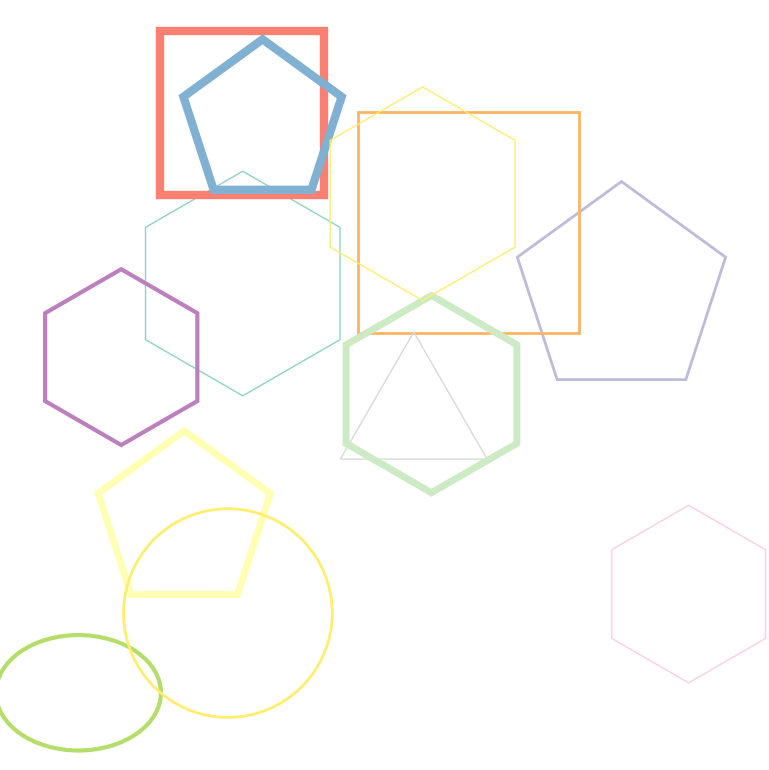[{"shape": "hexagon", "thickness": 0.5, "radius": 0.73, "center": [0.315, 0.632]}, {"shape": "pentagon", "thickness": 2.5, "radius": 0.59, "center": [0.239, 0.323]}, {"shape": "pentagon", "thickness": 1, "radius": 0.71, "center": [0.807, 0.622]}, {"shape": "square", "thickness": 3, "radius": 0.53, "center": [0.315, 0.854]}, {"shape": "pentagon", "thickness": 3, "radius": 0.54, "center": [0.341, 0.841]}, {"shape": "square", "thickness": 1, "radius": 0.72, "center": [0.609, 0.711]}, {"shape": "oval", "thickness": 1.5, "radius": 0.54, "center": [0.102, 0.1]}, {"shape": "hexagon", "thickness": 0.5, "radius": 0.58, "center": [0.894, 0.228]}, {"shape": "triangle", "thickness": 0.5, "radius": 0.55, "center": [0.537, 0.459]}, {"shape": "hexagon", "thickness": 1.5, "radius": 0.57, "center": [0.157, 0.536]}, {"shape": "hexagon", "thickness": 2.5, "radius": 0.64, "center": [0.56, 0.488]}, {"shape": "circle", "thickness": 1, "radius": 0.68, "center": [0.296, 0.204]}, {"shape": "hexagon", "thickness": 0.5, "radius": 0.69, "center": [0.549, 0.748]}]